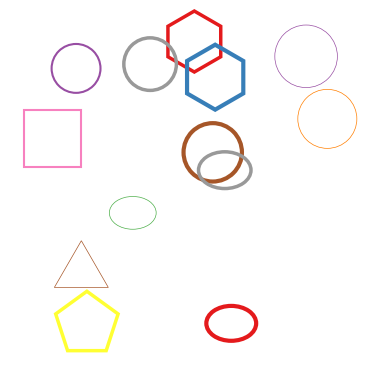[{"shape": "oval", "thickness": 3, "radius": 0.32, "center": [0.601, 0.16]}, {"shape": "hexagon", "thickness": 2.5, "radius": 0.4, "center": [0.505, 0.892]}, {"shape": "hexagon", "thickness": 3, "radius": 0.42, "center": [0.559, 0.8]}, {"shape": "oval", "thickness": 0.5, "radius": 0.3, "center": [0.345, 0.447]}, {"shape": "circle", "thickness": 1.5, "radius": 0.32, "center": [0.198, 0.822]}, {"shape": "circle", "thickness": 0.5, "radius": 0.41, "center": [0.795, 0.854]}, {"shape": "circle", "thickness": 0.5, "radius": 0.38, "center": [0.85, 0.691]}, {"shape": "pentagon", "thickness": 2.5, "radius": 0.43, "center": [0.226, 0.158]}, {"shape": "triangle", "thickness": 0.5, "radius": 0.4, "center": [0.211, 0.294]}, {"shape": "circle", "thickness": 3, "radius": 0.38, "center": [0.553, 0.604]}, {"shape": "square", "thickness": 1.5, "radius": 0.37, "center": [0.137, 0.64]}, {"shape": "circle", "thickness": 2.5, "radius": 0.34, "center": [0.39, 0.833]}, {"shape": "oval", "thickness": 2.5, "radius": 0.34, "center": [0.584, 0.558]}]